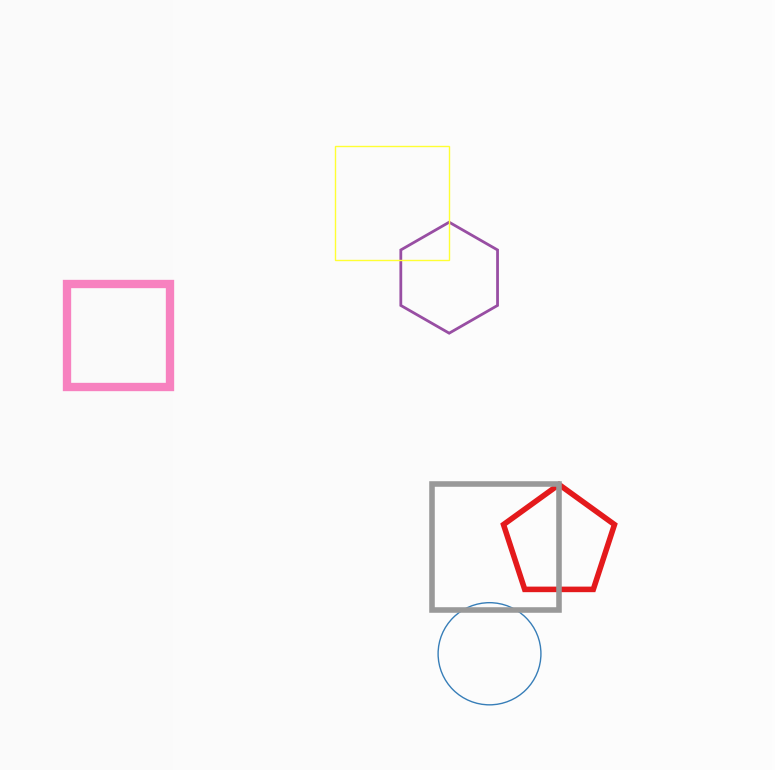[{"shape": "pentagon", "thickness": 2, "radius": 0.38, "center": [0.721, 0.295]}, {"shape": "circle", "thickness": 0.5, "radius": 0.33, "center": [0.632, 0.151]}, {"shape": "hexagon", "thickness": 1, "radius": 0.36, "center": [0.58, 0.639]}, {"shape": "square", "thickness": 0.5, "radius": 0.37, "center": [0.506, 0.736]}, {"shape": "square", "thickness": 3, "radius": 0.33, "center": [0.153, 0.564]}, {"shape": "square", "thickness": 2, "radius": 0.41, "center": [0.639, 0.289]}]